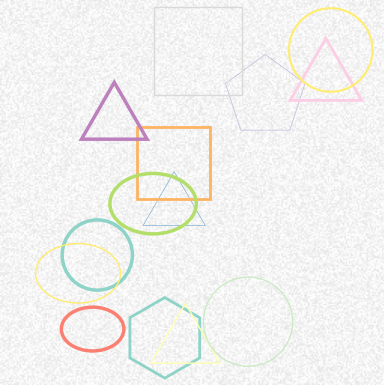[{"shape": "hexagon", "thickness": 2, "radius": 0.52, "center": [0.428, 0.123]}, {"shape": "circle", "thickness": 2.5, "radius": 0.46, "center": [0.253, 0.338]}, {"shape": "triangle", "thickness": 1, "radius": 0.52, "center": [0.482, 0.109]}, {"shape": "pentagon", "thickness": 0.5, "radius": 0.54, "center": [0.689, 0.75]}, {"shape": "oval", "thickness": 2.5, "radius": 0.41, "center": [0.241, 0.145]}, {"shape": "triangle", "thickness": 0.5, "radius": 0.47, "center": [0.452, 0.461]}, {"shape": "square", "thickness": 2, "radius": 0.47, "center": [0.451, 0.577]}, {"shape": "oval", "thickness": 2.5, "radius": 0.56, "center": [0.398, 0.471]}, {"shape": "triangle", "thickness": 2, "radius": 0.54, "center": [0.847, 0.793]}, {"shape": "square", "thickness": 1, "radius": 0.57, "center": [0.515, 0.868]}, {"shape": "triangle", "thickness": 2.5, "radius": 0.49, "center": [0.297, 0.688]}, {"shape": "circle", "thickness": 1, "radius": 0.58, "center": [0.644, 0.164]}, {"shape": "circle", "thickness": 1.5, "radius": 0.54, "center": [0.859, 0.87]}, {"shape": "oval", "thickness": 1, "radius": 0.55, "center": [0.203, 0.29]}]